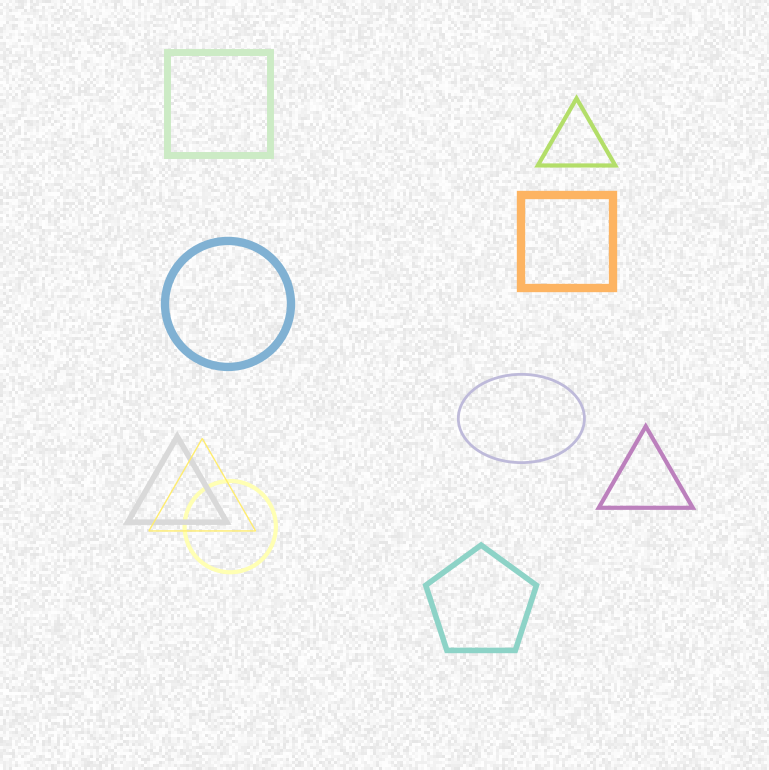[{"shape": "pentagon", "thickness": 2, "radius": 0.38, "center": [0.625, 0.216]}, {"shape": "circle", "thickness": 1.5, "radius": 0.3, "center": [0.299, 0.316]}, {"shape": "oval", "thickness": 1, "radius": 0.41, "center": [0.677, 0.457]}, {"shape": "circle", "thickness": 3, "radius": 0.41, "center": [0.296, 0.605]}, {"shape": "square", "thickness": 3, "radius": 0.3, "center": [0.737, 0.686]}, {"shape": "triangle", "thickness": 1.5, "radius": 0.29, "center": [0.749, 0.814]}, {"shape": "triangle", "thickness": 2, "radius": 0.37, "center": [0.23, 0.359]}, {"shape": "triangle", "thickness": 1.5, "radius": 0.35, "center": [0.839, 0.376]}, {"shape": "square", "thickness": 2.5, "radius": 0.34, "center": [0.284, 0.866]}, {"shape": "triangle", "thickness": 0.5, "radius": 0.4, "center": [0.263, 0.35]}]